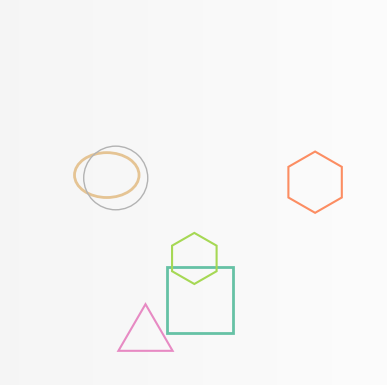[{"shape": "square", "thickness": 2, "radius": 0.42, "center": [0.516, 0.221]}, {"shape": "hexagon", "thickness": 1.5, "radius": 0.4, "center": [0.813, 0.527]}, {"shape": "triangle", "thickness": 1.5, "radius": 0.4, "center": [0.375, 0.129]}, {"shape": "hexagon", "thickness": 1.5, "radius": 0.33, "center": [0.501, 0.329]}, {"shape": "oval", "thickness": 2, "radius": 0.42, "center": [0.276, 0.545]}, {"shape": "circle", "thickness": 1, "radius": 0.41, "center": [0.299, 0.538]}]